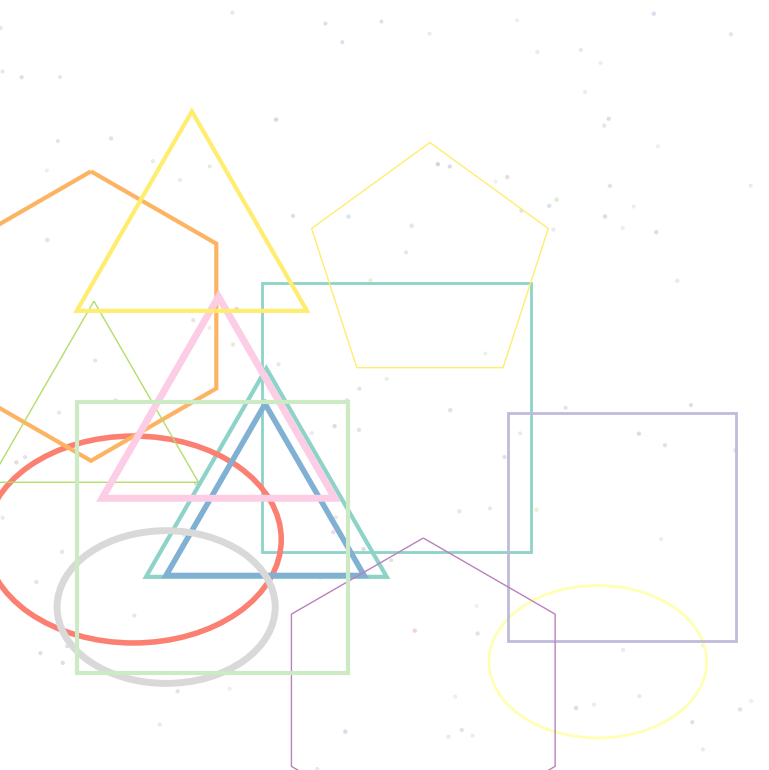[{"shape": "square", "thickness": 1, "radius": 0.87, "center": [0.515, 0.458]}, {"shape": "triangle", "thickness": 1.5, "radius": 0.9, "center": [0.346, 0.341]}, {"shape": "oval", "thickness": 1, "radius": 0.71, "center": [0.776, 0.141]}, {"shape": "square", "thickness": 1, "radius": 0.74, "center": [0.807, 0.315]}, {"shape": "oval", "thickness": 2, "radius": 0.96, "center": [0.173, 0.299]}, {"shape": "triangle", "thickness": 2, "radius": 0.74, "center": [0.344, 0.327]}, {"shape": "hexagon", "thickness": 1.5, "radius": 0.94, "center": [0.118, 0.59]}, {"shape": "triangle", "thickness": 0.5, "radius": 0.78, "center": [0.122, 0.452]}, {"shape": "triangle", "thickness": 2.5, "radius": 0.87, "center": [0.284, 0.44]}, {"shape": "oval", "thickness": 2.5, "radius": 0.71, "center": [0.216, 0.212]}, {"shape": "hexagon", "thickness": 0.5, "radius": 0.99, "center": [0.55, 0.104]}, {"shape": "square", "thickness": 1.5, "radius": 0.88, "center": [0.276, 0.302]}, {"shape": "pentagon", "thickness": 0.5, "radius": 0.81, "center": [0.558, 0.653]}, {"shape": "triangle", "thickness": 1.5, "radius": 0.86, "center": [0.249, 0.683]}]